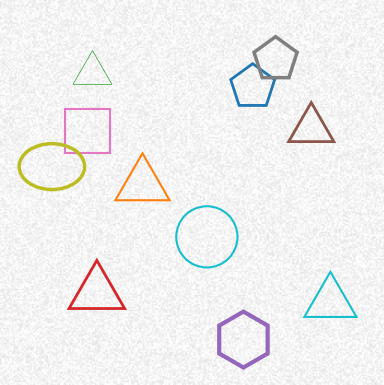[{"shape": "pentagon", "thickness": 2, "radius": 0.3, "center": [0.656, 0.775]}, {"shape": "triangle", "thickness": 1.5, "radius": 0.41, "center": [0.37, 0.521]}, {"shape": "triangle", "thickness": 0.5, "radius": 0.29, "center": [0.24, 0.81]}, {"shape": "triangle", "thickness": 2, "radius": 0.42, "center": [0.252, 0.24]}, {"shape": "hexagon", "thickness": 3, "radius": 0.36, "center": [0.632, 0.118]}, {"shape": "triangle", "thickness": 2, "radius": 0.34, "center": [0.808, 0.666]}, {"shape": "square", "thickness": 1.5, "radius": 0.29, "center": [0.227, 0.66]}, {"shape": "pentagon", "thickness": 2.5, "radius": 0.29, "center": [0.716, 0.846]}, {"shape": "oval", "thickness": 2.5, "radius": 0.43, "center": [0.135, 0.567]}, {"shape": "circle", "thickness": 1.5, "radius": 0.4, "center": [0.537, 0.385]}, {"shape": "triangle", "thickness": 1.5, "radius": 0.39, "center": [0.858, 0.216]}]